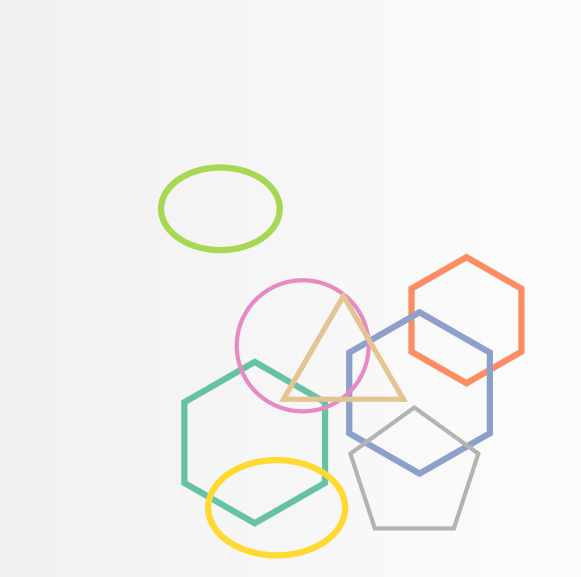[{"shape": "hexagon", "thickness": 3, "radius": 0.7, "center": [0.438, 0.233]}, {"shape": "hexagon", "thickness": 3, "radius": 0.55, "center": [0.802, 0.445]}, {"shape": "hexagon", "thickness": 3, "radius": 0.7, "center": [0.722, 0.319]}, {"shape": "circle", "thickness": 2, "radius": 0.57, "center": [0.521, 0.4]}, {"shape": "oval", "thickness": 3, "radius": 0.51, "center": [0.379, 0.638]}, {"shape": "oval", "thickness": 3, "radius": 0.59, "center": [0.476, 0.12]}, {"shape": "triangle", "thickness": 2.5, "radius": 0.6, "center": [0.591, 0.367]}, {"shape": "pentagon", "thickness": 2, "radius": 0.58, "center": [0.713, 0.178]}]